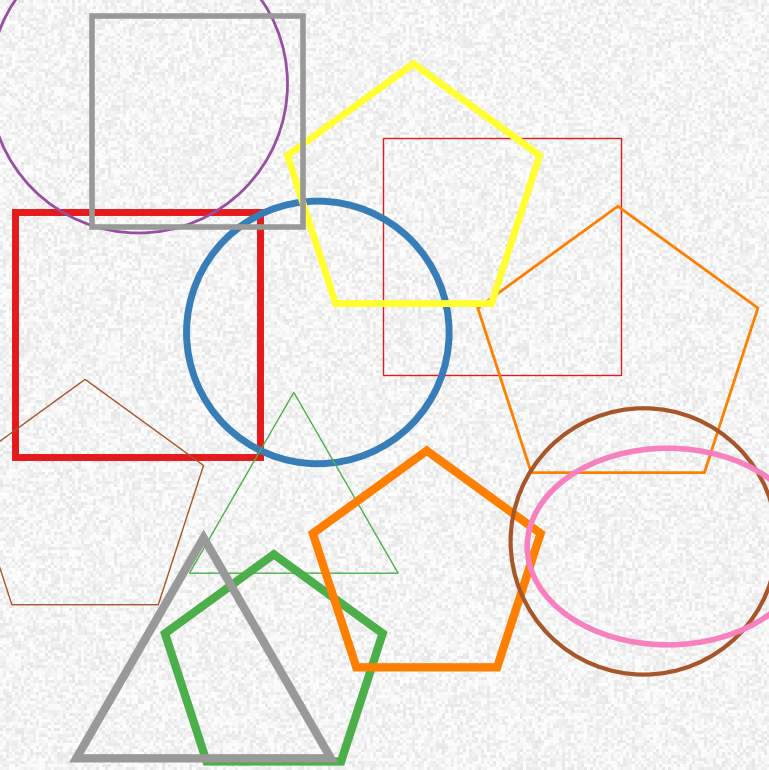[{"shape": "square", "thickness": 0.5, "radius": 0.77, "center": [0.652, 0.667]}, {"shape": "square", "thickness": 2.5, "radius": 0.8, "center": [0.179, 0.566]}, {"shape": "circle", "thickness": 2.5, "radius": 0.85, "center": [0.413, 0.568]}, {"shape": "pentagon", "thickness": 3, "radius": 0.74, "center": [0.356, 0.131]}, {"shape": "triangle", "thickness": 0.5, "radius": 0.78, "center": [0.382, 0.334]}, {"shape": "circle", "thickness": 1, "radius": 0.97, "center": [0.18, 0.891]}, {"shape": "pentagon", "thickness": 3, "radius": 0.78, "center": [0.554, 0.259]}, {"shape": "pentagon", "thickness": 1, "radius": 0.96, "center": [0.802, 0.541]}, {"shape": "pentagon", "thickness": 2.5, "radius": 0.86, "center": [0.537, 0.745]}, {"shape": "circle", "thickness": 1.5, "radius": 0.86, "center": [0.836, 0.297]}, {"shape": "pentagon", "thickness": 0.5, "radius": 0.81, "center": [0.11, 0.346]}, {"shape": "oval", "thickness": 2, "radius": 0.91, "center": [0.867, 0.29]}, {"shape": "triangle", "thickness": 3, "radius": 0.95, "center": [0.264, 0.111]}, {"shape": "square", "thickness": 2, "radius": 0.68, "center": [0.257, 0.842]}]